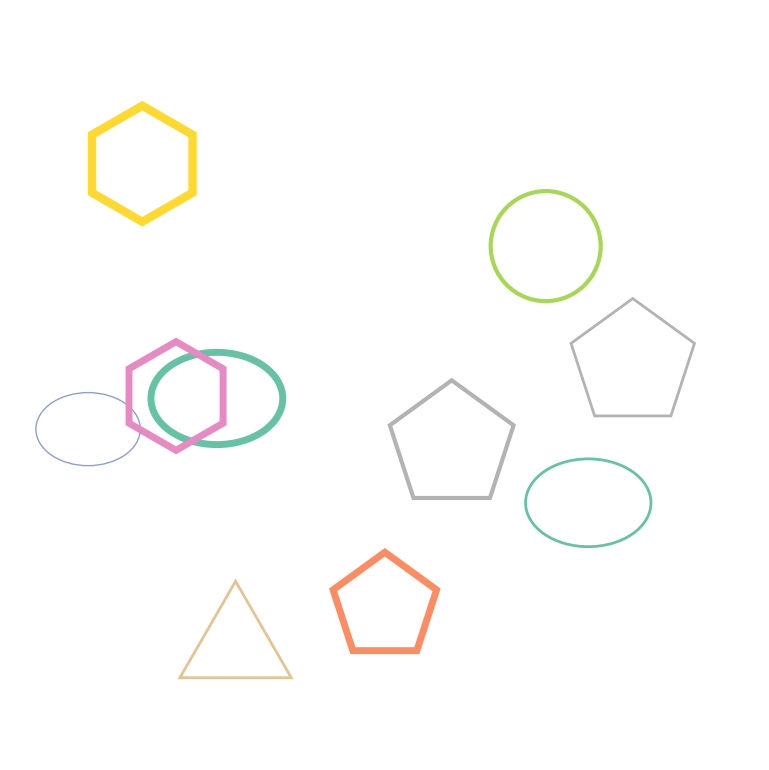[{"shape": "oval", "thickness": 1, "radius": 0.41, "center": [0.764, 0.347]}, {"shape": "oval", "thickness": 2.5, "radius": 0.43, "center": [0.282, 0.483]}, {"shape": "pentagon", "thickness": 2.5, "radius": 0.35, "center": [0.5, 0.212]}, {"shape": "oval", "thickness": 0.5, "radius": 0.34, "center": [0.114, 0.443]}, {"shape": "hexagon", "thickness": 2.5, "radius": 0.35, "center": [0.229, 0.486]}, {"shape": "circle", "thickness": 1.5, "radius": 0.36, "center": [0.709, 0.68]}, {"shape": "hexagon", "thickness": 3, "radius": 0.38, "center": [0.185, 0.787]}, {"shape": "triangle", "thickness": 1, "radius": 0.42, "center": [0.306, 0.162]}, {"shape": "pentagon", "thickness": 1.5, "radius": 0.42, "center": [0.587, 0.422]}, {"shape": "pentagon", "thickness": 1, "radius": 0.42, "center": [0.822, 0.528]}]